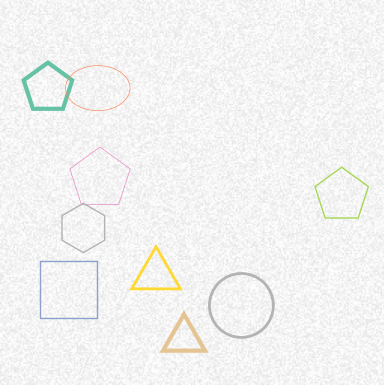[{"shape": "pentagon", "thickness": 3, "radius": 0.33, "center": [0.125, 0.771]}, {"shape": "oval", "thickness": 0.5, "radius": 0.42, "center": [0.254, 0.771]}, {"shape": "square", "thickness": 1, "radius": 0.37, "center": [0.177, 0.249]}, {"shape": "pentagon", "thickness": 0.5, "radius": 0.41, "center": [0.26, 0.536]}, {"shape": "pentagon", "thickness": 1, "radius": 0.36, "center": [0.887, 0.493]}, {"shape": "triangle", "thickness": 2, "radius": 0.36, "center": [0.405, 0.286]}, {"shape": "triangle", "thickness": 3, "radius": 0.32, "center": [0.478, 0.121]}, {"shape": "circle", "thickness": 2, "radius": 0.42, "center": [0.627, 0.207]}, {"shape": "hexagon", "thickness": 1, "radius": 0.32, "center": [0.216, 0.408]}]